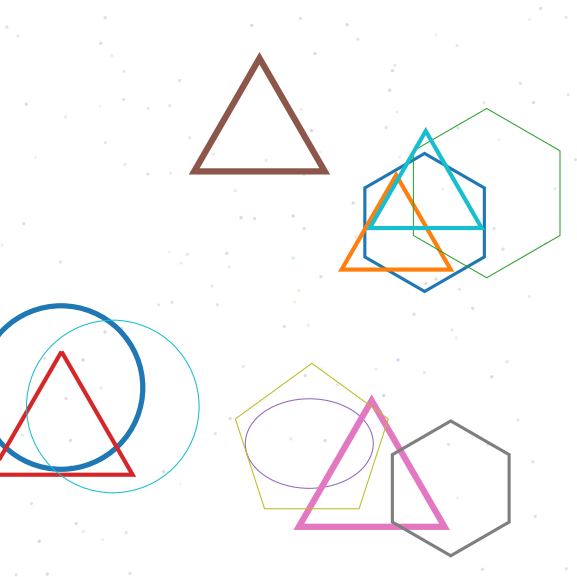[{"shape": "hexagon", "thickness": 1.5, "radius": 0.6, "center": [0.735, 0.614]}, {"shape": "circle", "thickness": 2.5, "radius": 0.71, "center": [0.106, 0.328]}, {"shape": "triangle", "thickness": 2, "radius": 0.55, "center": [0.686, 0.587]}, {"shape": "hexagon", "thickness": 0.5, "radius": 0.73, "center": [0.843, 0.665]}, {"shape": "triangle", "thickness": 2, "radius": 0.71, "center": [0.107, 0.248]}, {"shape": "oval", "thickness": 0.5, "radius": 0.55, "center": [0.536, 0.231]}, {"shape": "triangle", "thickness": 3, "radius": 0.65, "center": [0.449, 0.768]}, {"shape": "triangle", "thickness": 3, "radius": 0.73, "center": [0.644, 0.16]}, {"shape": "hexagon", "thickness": 1.5, "radius": 0.58, "center": [0.781, 0.153]}, {"shape": "pentagon", "thickness": 0.5, "radius": 0.7, "center": [0.54, 0.231]}, {"shape": "circle", "thickness": 0.5, "radius": 0.75, "center": [0.195, 0.295]}, {"shape": "triangle", "thickness": 2, "radius": 0.56, "center": [0.737, 0.66]}]